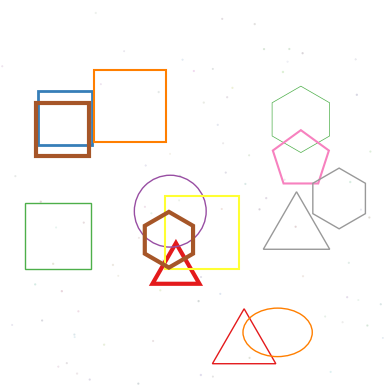[{"shape": "triangle", "thickness": 3, "radius": 0.35, "center": [0.457, 0.298]}, {"shape": "triangle", "thickness": 1, "radius": 0.48, "center": [0.634, 0.103]}, {"shape": "square", "thickness": 2, "radius": 0.35, "center": [0.168, 0.695]}, {"shape": "square", "thickness": 1, "radius": 0.43, "center": [0.15, 0.387]}, {"shape": "hexagon", "thickness": 0.5, "radius": 0.43, "center": [0.781, 0.69]}, {"shape": "circle", "thickness": 1, "radius": 0.47, "center": [0.442, 0.452]}, {"shape": "square", "thickness": 1.5, "radius": 0.47, "center": [0.338, 0.724]}, {"shape": "oval", "thickness": 1, "radius": 0.45, "center": [0.721, 0.137]}, {"shape": "square", "thickness": 1.5, "radius": 0.48, "center": [0.525, 0.396]}, {"shape": "hexagon", "thickness": 3, "radius": 0.36, "center": [0.439, 0.377]}, {"shape": "square", "thickness": 3, "radius": 0.34, "center": [0.163, 0.663]}, {"shape": "pentagon", "thickness": 1.5, "radius": 0.38, "center": [0.781, 0.585]}, {"shape": "hexagon", "thickness": 1, "radius": 0.39, "center": [0.881, 0.485]}, {"shape": "triangle", "thickness": 1, "radius": 0.5, "center": [0.77, 0.402]}]